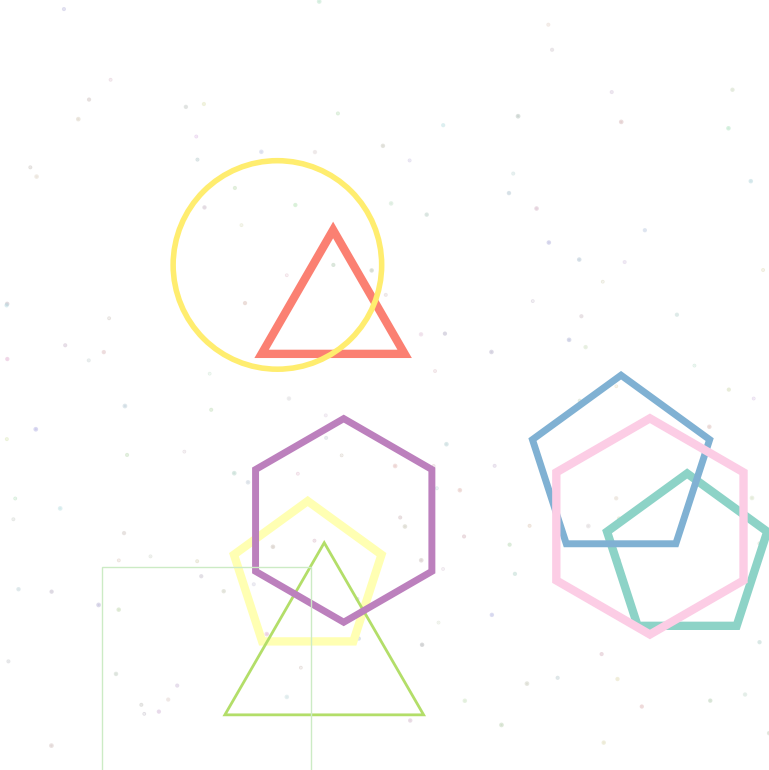[{"shape": "pentagon", "thickness": 3, "radius": 0.55, "center": [0.892, 0.276]}, {"shape": "pentagon", "thickness": 3, "radius": 0.5, "center": [0.4, 0.249]}, {"shape": "triangle", "thickness": 3, "radius": 0.54, "center": [0.433, 0.594]}, {"shape": "pentagon", "thickness": 2.5, "radius": 0.6, "center": [0.807, 0.392]}, {"shape": "triangle", "thickness": 1, "radius": 0.75, "center": [0.421, 0.146]}, {"shape": "hexagon", "thickness": 3, "radius": 0.7, "center": [0.844, 0.316]}, {"shape": "hexagon", "thickness": 2.5, "radius": 0.66, "center": [0.446, 0.324]}, {"shape": "square", "thickness": 0.5, "radius": 0.68, "center": [0.268, 0.128]}, {"shape": "circle", "thickness": 2, "radius": 0.68, "center": [0.36, 0.656]}]